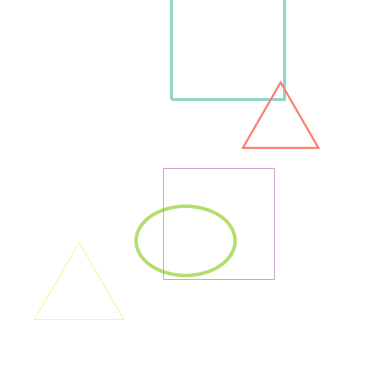[{"shape": "square", "thickness": 2, "radius": 0.73, "center": [0.592, 0.889]}, {"shape": "triangle", "thickness": 1.5, "radius": 0.57, "center": [0.729, 0.673]}, {"shape": "oval", "thickness": 2.5, "radius": 0.64, "center": [0.482, 0.374]}, {"shape": "square", "thickness": 0.5, "radius": 0.72, "center": [0.568, 0.42]}, {"shape": "triangle", "thickness": 0.5, "radius": 0.67, "center": [0.206, 0.237]}]